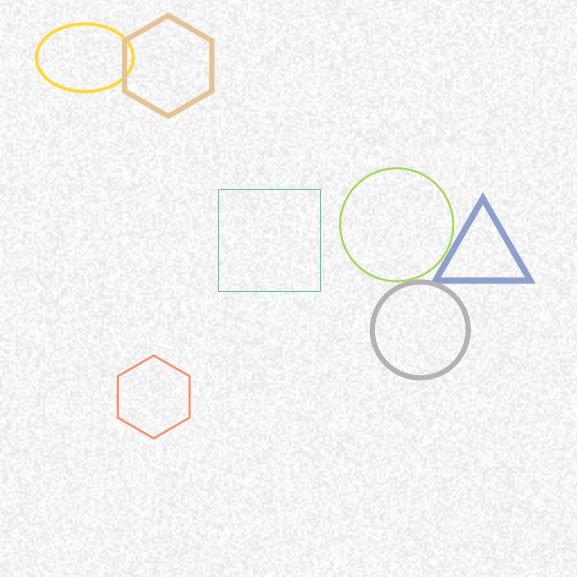[{"shape": "square", "thickness": 0.5, "radius": 0.44, "center": [0.466, 0.583]}, {"shape": "hexagon", "thickness": 1, "radius": 0.36, "center": [0.266, 0.312]}, {"shape": "triangle", "thickness": 3, "radius": 0.47, "center": [0.836, 0.561]}, {"shape": "circle", "thickness": 1, "radius": 0.49, "center": [0.687, 0.61]}, {"shape": "oval", "thickness": 1.5, "radius": 0.42, "center": [0.147, 0.899]}, {"shape": "hexagon", "thickness": 2.5, "radius": 0.44, "center": [0.291, 0.885]}, {"shape": "circle", "thickness": 2.5, "radius": 0.42, "center": [0.728, 0.428]}]